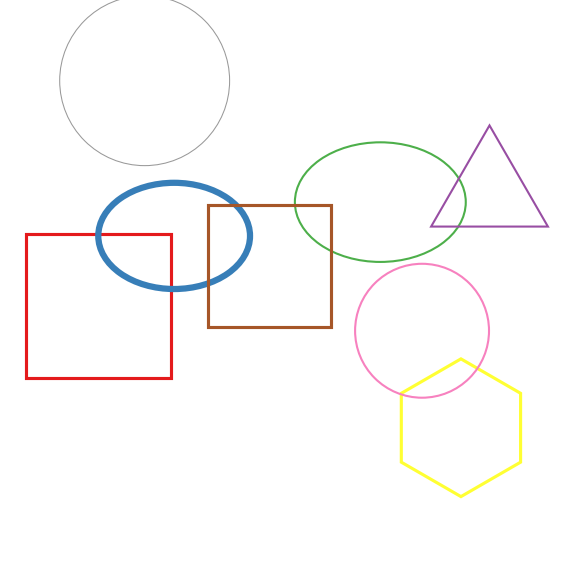[{"shape": "square", "thickness": 1.5, "radius": 0.63, "center": [0.171, 0.469]}, {"shape": "oval", "thickness": 3, "radius": 0.66, "center": [0.302, 0.591]}, {"shape": "oval", "thickness": 1, "radius": 0.74, "center": [0.659, 0.649]}, {"shape": "triangle", "thickness": 1, "radius": 0.58, "center": [0.848, 0.665]}, {"shape": "hexagon", "thickness": 1.5, "radius": 0.6, "center": [0.798, 0.258]}, {"shape": "square", "thickness": 1.5, "radius": 0.53, "center": [0.467, 0.538]}, {"shape": "circle", "thickness": 1, "radius": 0.58, "center": [0.731, 0.426]}, {"shape": "circle", "thickness": 0.5, "radius": 0.74, "center": [0.25, 0.859]}]